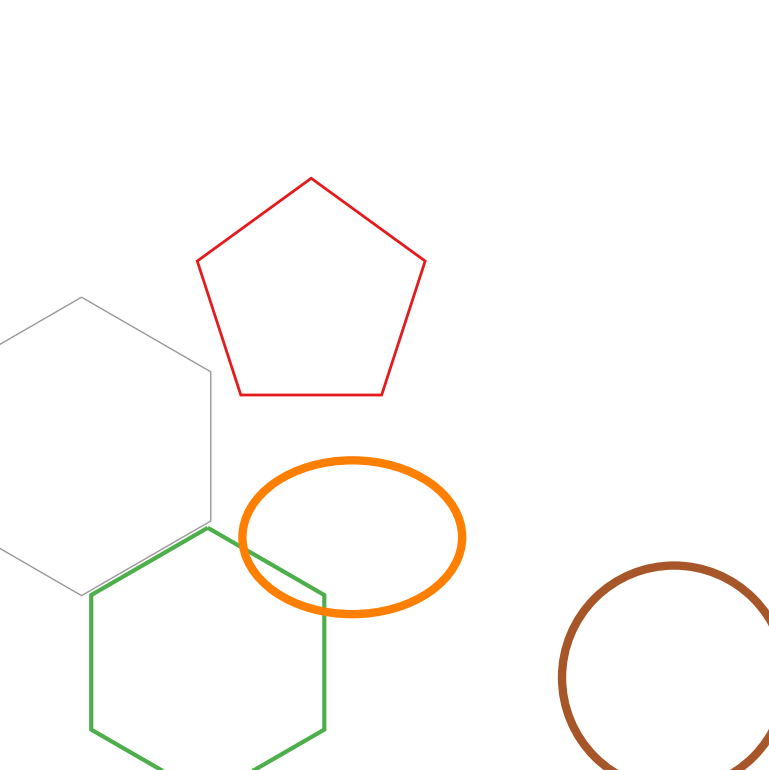[{"shape": "pentagon", "thickness": 1, "radius": 0.78, "center": [0.404, 0.613]}, {"shape": "hexagon", "thickness": 1.5, "radius": 0.87, "center": [0.27, 0.14]}, {"shape": "oval", "thickness": 3, "radius": 0.71, "center": [0.458, 0.302]}, {"shape": "circle", "thickness": 3, "radius": 0.73, "center": [0.875, 0.12]}, {"shape": "hexagon", "thickness": 0.5, "radius": 0.97, "center": [0.106, 0.42]}]